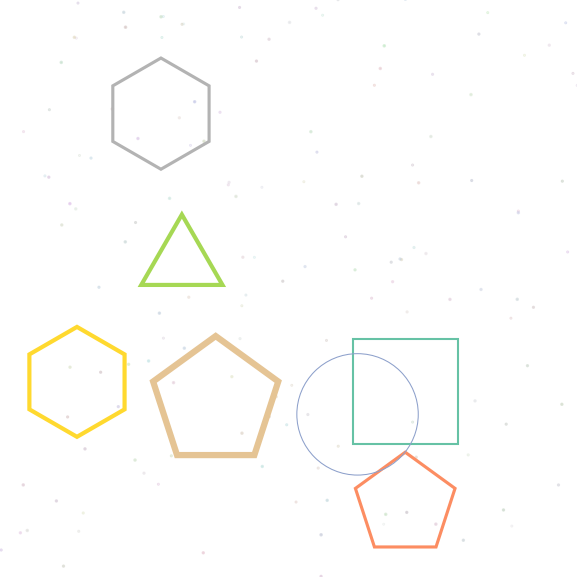[{"shape": "square", "thickness": 1, "radius": 0.46, "center": [0.702, 0.321]}, {"shape": "pentagon", "thickness": 1.5, "radius": 0.45, "center": [0.702, 0.125]}, {"shape": "circle", "thickness": 0.5, "radius": 0.53, "center": [0.619, 0.282]}, {"shape": "triangle", "thickness": 2, "radius": 0.41, "center": [0.315, 0.546]}, {"shape": "hexagon", "thickness": 2, "radius": 0.48, "center": [0.133, 0.338]}, {"shape": "pentagon", "thickness": 3, "radius": 0.57, "center": [0.373, 0.303]}, {"shape": "hexagon", "thickness": 1.5, "radius": 0.48, "center": [0.279, 0.802]}]